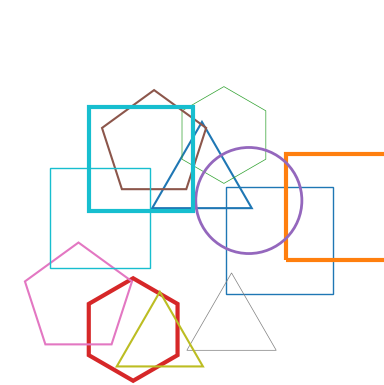[{"shape": "square", "thickness": 1, "radius": 0.7, "center": [0.726, 0.375]}, {"shape": "triangle", "thickness": 1.5, "radius": 0.75, "center": [0.525, 0.534]}, {"shape": "square", "thickness": 3, "radius": 0.69, "center": [0.881, 0.462]}, {"shape": "hexagon", "thickness": 0.5, "radius": 0.63, "center": [0.582, 0.649]}, {"shape": "hexagon", "thickness": 3, "radius": 0.67, "center": [0.346, 0.144]}, {"shape": "circle", "thickness": 2, "radius": 0.69, "center": [0.646, 0.479]}, {"shape": "pentagon", "thickness": 1.5, "radius": 0.71, "center": [0.4, 0.624]}, {"shape": "pentagon", "thickness": 1.5, "radius": 0.73, "center": [0.204, 0.224]}, {"shape": "triangle", "thickness": 0.5, "radius": 0.67, "center": [0.601, 0.157]}, {"shape": "triangle", "thickness": 1.5, "radius": 0.65, "center": [0.415, 0.113]}, {"shape": "square", "thickness": 3, "radius": 0.68, "center": [0.366, 0.586]}, {"shape": "square", "thickness": 1, "radius": 0.64, "center": [0.26, 0.434]}]